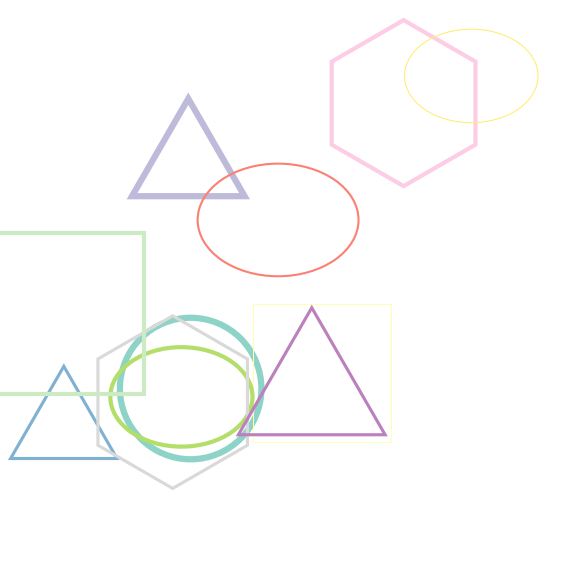[{"shape": "circle", "thickness": 3, "radius": 0.61, "center": [0.33, 0.326]}, {"shape": "square", "thickness": 0.5, "radius": 0.59, "center": [0.557, 0.353]}, {"shape": "triangle", "thickness": 3, "radius": 0.56, "center": [0.326, 0.716]}, {"shape": "oval", "thickness": 1, "radius": 0.7, "center": [0.482, 0.618]}, {"shape": "triangle", "thickness": 1.5, "radius": 0.53, "center": [0.11, 0.258]}, {"shape": "oval", "thickness": 2, "radius": 0.62, "center": [0.314, 0.312]}, {"shape": "hexagon", "thickness": 2, "radius": 0.72, "center": [0.699, 0.821]}, {"shape": "hexagon", "thickness": 1.5, "radius": 0.75, "center": [0.299, 0.303]}, {"shape": "triangle", "thickness": 1.5, "radius": 0.73, "center": [0.54, 0.32]}, {"shape": "square", "thickness": 2, "radius": 0.7, "center": [0.109, 0.457]}, {"shape": "oval", "thickness": 0.5, "radius": 0.58, "center": [0.816, 0.868]}]